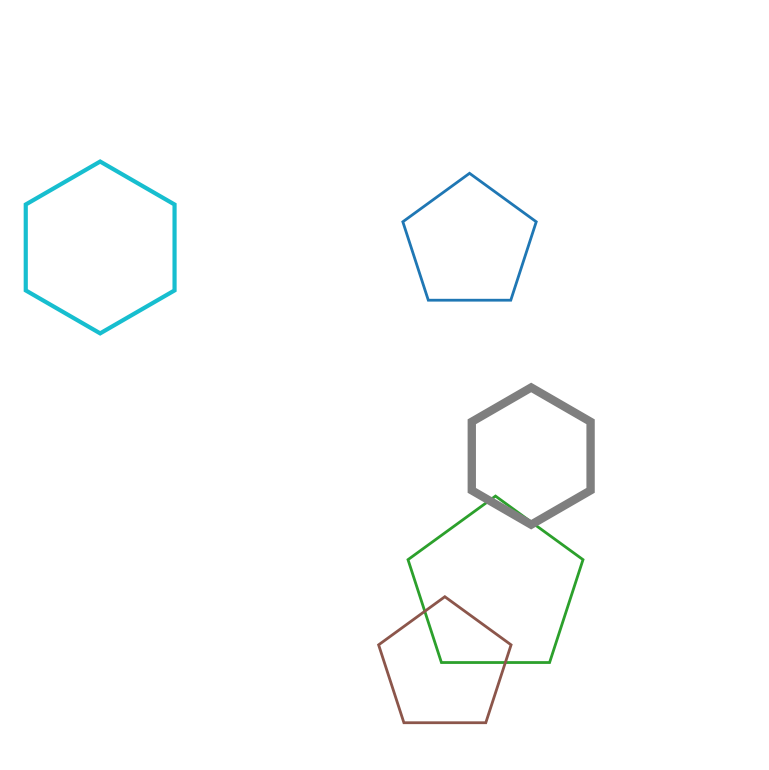[{"shape": "pentagon", "thickness": 1, "radius": 0.46, "center": [0.61, 0.684]}, {"shape": "pentagon", "thickness": 1, "radius": 0.6, "center": [0.644, 0.236]}, {"shape": "pentagon", "thickness": 1, "radius": 0.45, "center": [0.578, 0.135]}, {"shape": "hexagon", "thickness": 3, "radius": 0.45, "center": [0.69, 0.408]}, {"shape": "hexagon", "thickness": 1.5, "radius": 0.56, "center": [0.13, 0.679]}]